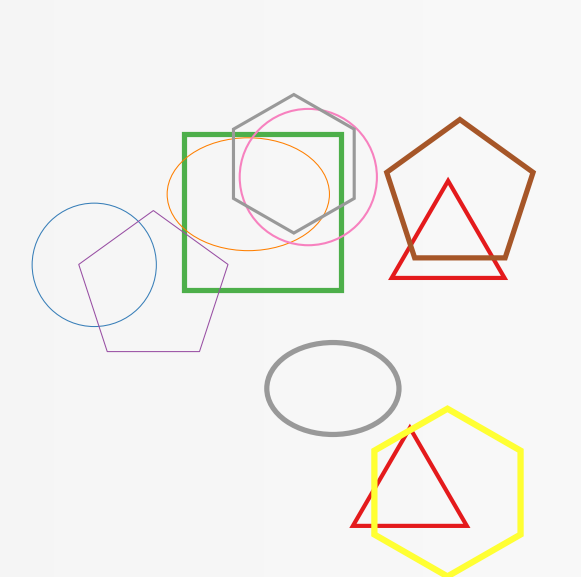[{"shape": "triangle", "thickness": 2, "radius": 0.57, "center": [0.705, 0.145]}, {"shape": "triangle", "thickness": 2, "radius": 0.56, "center": [0.771, 0.574]}, {"shape": "circle", "thickness": 0.5, "radius": 0.53, "center": [0.162, 0.541]}, {"shape": "square", "thickness": 2.5, "radius": 0.68, "center": [0.452, 0.632]}, {"shape": "pentagon", "thickness": 0.5, "radius": 0.68, "center": [0.264, 0.5]}, {"shape": "oval", "thickness": 0.5, "radius": 0.7, "center": [0.427, 0.663]}, {"shape": "hexagon", "thickness": 3, "radius": 0.73, "center": [0.77, 0.146]}, {"shape": "pentagon", "thickness": 2.5, "radius": 0.66, "center": [0.791, 0.66]}, {"shape": "circle", "thickness": 1, "radius": 0.59, "center": [0.53, 0.693]}, {"shape": "oval", "thickness": 2.5, "radius": 0.57, "center": [0.573, 0.326]}, {"shape": "hexagon", "thickness": 1.5, "radius": 0.6, "center": [0.506, 0.716]}]